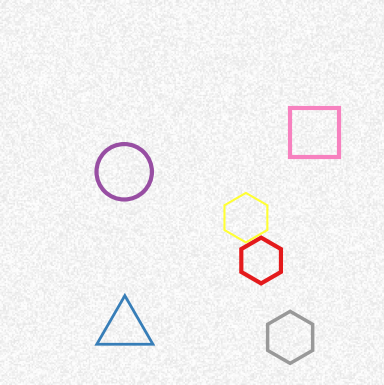[{"shape": "hexagon", "thickness": 3, "radius": 0.3, "center": [0.678, 0.323]}, {"shape": "triangle", "thickness": 2, "radius": 0.42, "center": [0.324, 0.148]}, {"shape": "circle", "thickness": 3, "radius": 0.36, "center": [0.323, 0.554]}, {"shape": "hexagon", "thickness": 1.5, "radius": 0.32, "center": [0.639, 0.435]}, {"shape": "square", "thickness": 3, "radius": 0.32, "center": [0.818, 0.655]}, {"shape": "hexagon", "thickness": 2.5, "radius": 0.34, "center": [0.754, 0.124]}]